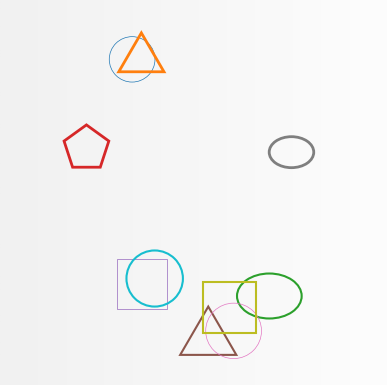[{"shape": "circle", "thickness": 0.5, "radius": 0.29, "center": [0.341, 0.846]}, {"shape": "triangle", "thickness": 2, "radius": 0.34, "center": [0.365, 0.847]}, {"shape": "oval", "thickness": 1.5, "radius": 0.42, "center": [0.695, 0.231]}, {"shape": "pentagon", "thickness": 2, "radius": 0.3, "center": [0.223, 0.615]}, {"shape": "square", "thickness": 0.5, "radius": 0.33, "center": [0.367, 0.263]}, {"shape": "triangle", "thickness": 1.5, "radius": 0.42, "center": [0.537, 0.12]}, {"shape": "circle", "thickness": 0.5, "radius": 0.36, "center": [0.603, 0.141]}, {"shape": "oval", "thickness": 2, "radius": 0.29, "center": [0.752, 0.605]}, {"shape": "square", "thickness": 1.5, "radius": 0.34, "center": [0.592, 0.201]}, {"shape": "circle", "thickness": 1.5, "radius": 0.36, "center": [0.399, 0.277]}]